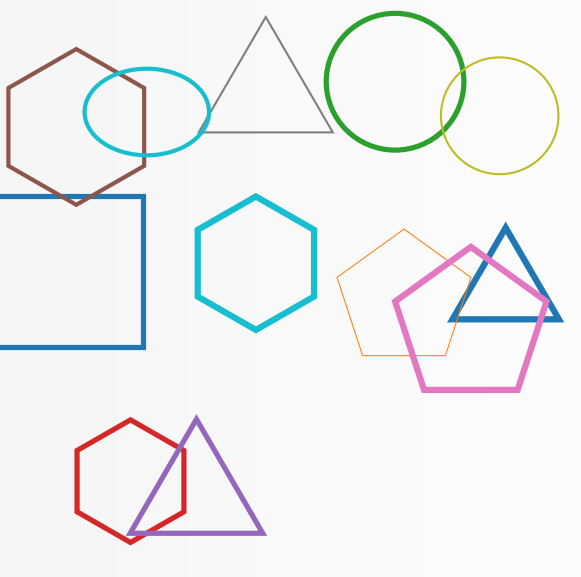[{"shape": "square", "thickness": 2.5, "radius": 0.65, "center": [0.116, 0.529]}, {"shape": "triangle", "thickness": 3, "radius": 0.53, "center": [0.87, 0.499]}, {"shape": "pentagon", "thickness": 0.5, "radius": 0.61, "center": [0.695, 0.481]}, {"shape": "circle", "thickness": 2.5, "radius": 0.59, "center": [0.68, 0.858]}, {"shape": "hexagon", "thickness": 2.5, "radius": 0.53, "center": [0.225, 0.166]}, {"shape": "triangle", "thickness": 2.5, "radius": 0.66, "center": [0.338, 0.142]}, {"shape": "hexagon", "thickness": 2, "radius": 0.67, "center": [0.131, 0.779]}, {"shape": "pentagon", "thickness": 3, "radius": 0.68, "center": [0.81, 0.435]}, {"shape": "triangle", "thickness": 1, "radius": 0.67, "center": [0.457, 0.836]}, {"shape": "circle", "thickness": 1, "radius": 0.51, "center": [0.86, 0.799]}, {"shape": "hexagon", "thickness": 3, "radius": 0.58, "center": [0.44, 0.543]}, {"shape": "oval", "thickness": 2, "radius": 0.54, "center": [0.253, 0.805]}]